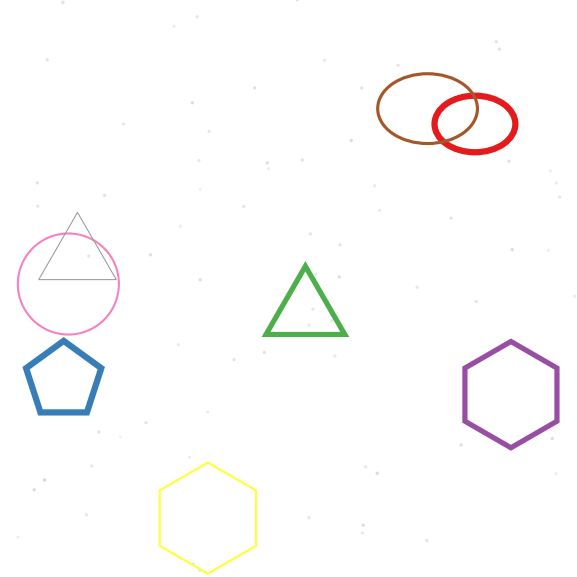[{"shape": "oval", "thickness": 3, "radius": 0.35, "center": [0.822, 0.784]}, {"shape": "pentagon", "thickness": 3, "radius": 0.34, "center": [0.11, 0.34]}, {"shape": "triangle", "thickness": 2.5, "radius": 0.39, "center": [0.529, 0.459]}, {"shape": "hexagon", "thickness": 2.5, "radius": 0.46, "center": [0.885, 0.316]}, {"shape": "hexagon", "thickness": 1, "radius": 0.48, "center": [0.36, 0.102]}, {"shape": "oval", "thickness": 1.5, "radius": 0.43, "center": [0.74, 0.811]}, {"shape": "circle", "thickness": 1, "radius": 0.44, "center": [0.118, 0.507]}, {"shape": "triangle", "thickness": 0.5, "radius": 0.39, "center": [0.134, 0.554]}]